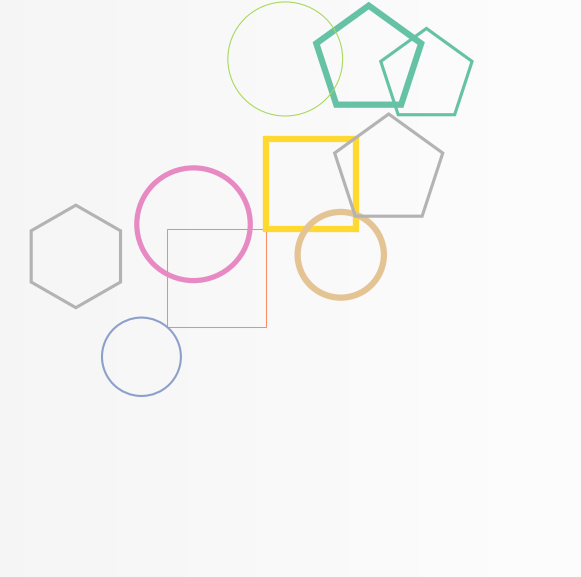[{"shape": "pentagon", "thickness": 3, "radius": 0.47, "center": [0.634, 0.895]}, {"shape": "pentagon", "thickness": 1.5, "radius": 0.41, "center": [0.734, 0.867]}, {"shape": "square", "thickness": 0.5, "radius": 0.42, "center": [0.372, 0.518]}, {"shape": "circle", "thickness": 1, "radius": 0.34, "center": [0.243, 0.381]}, {"shape": "circle", "thickness": 2.5, "radius": 0.49, "center": [0.333, 0.611]}, {"shape": "circle", "thickness": 0.5, "radius": 0.49, "center": [0.491, 0.897]}, {"shape": "square", "thickness": 3, "radius": 0.39, "center": [0.536, 0.68]}, {"shape": "circle", "thickness": 3, "radius": 0.37, "center": [0.586, 0.558]}, {"shape": "hexagon", "thickness": 1.5, "radius": 0.44, "center": [0.131, 0.555]}, {"shape": "pentagon", "thickness": 1.5, "radius": 0.49, "center": [0.669, 0.704]}]